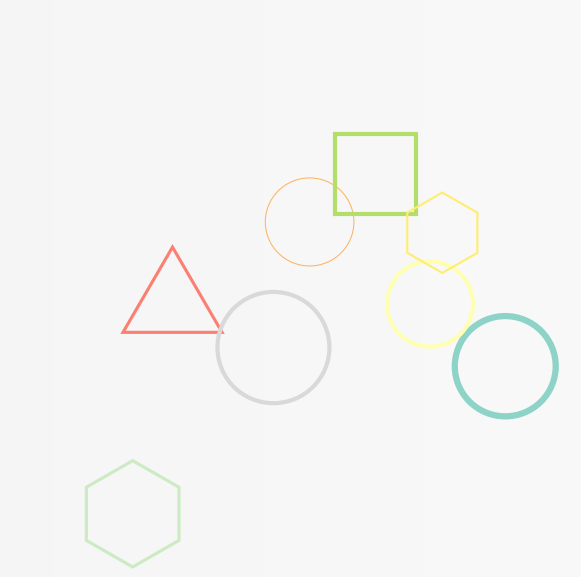[{"shape": "circle", "thickness": 3, "radius": 0.43, "center": [0.869, 0.365]}, {"shape": "circle", "thickness": 2, "radius": 0.37, "center": [0.74, 0.473]}, {"shape": "triangle", "thickness": 1.5, "radius": 0.49, "center": [0.297, 0.473]}, {"shape": "circle", "thickness": 0.5, "radius": 0.38, "center": [0.533, 0.615]}, {"shape": "square", "thickness": 2, "radius": 0.35, "center": [0.647, 0.698]}, {"shape": "circle", "thickness": 2, "radius": 0.48, "center": [0.47, 0.397]}, {"shape": "hexagon", "thickness": 1.5, "radius": 0.46, "center": [0.228, 0.109]}, {"shape": "hexagon", "thickness": 1, "radius": 0.35, "center": [0.761, 0.596]}]